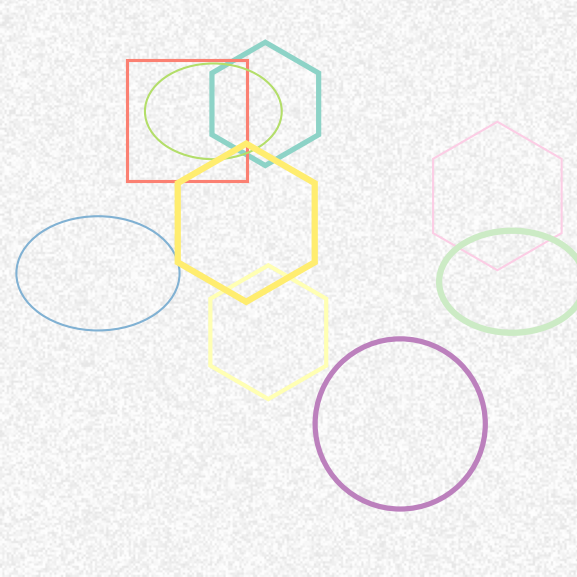[{"shape": "hexagon", "thickness": 2.5, "radius": 0.53, "center": [0.459, 0.819]}, {"shape": "hexagon", "thickness": 2, "radius": 0.58, "center": [0.465, 0.424]}, {"shape": "square", "thickness": 1.5, "radius": 0.52, "center": [0.324, 0.791]}, {"shape": "oval", "thickness": 1, "radius": 0.71, "center": [0.17, 0.526]}, {"shape": "oval", "thickness": 1, "radius": 0.59, "center": [0.369, 0.806]}, {"shape": "hexagon", "thickness": 1, "radius": 0.64, "center": [0.861, 0.66]}, {"shape": "circle", "thickness": 2.5, "radius": 0.74, "center": [0.693, 0.265]}, {"shape": "oval", "thickness": 3, "radius": 0.63, "center": [0.887, 0.511]}, {"shape": "hexagon", "thickness": 3, "radius": 0.68, "center": [0.426, 0.613]}]